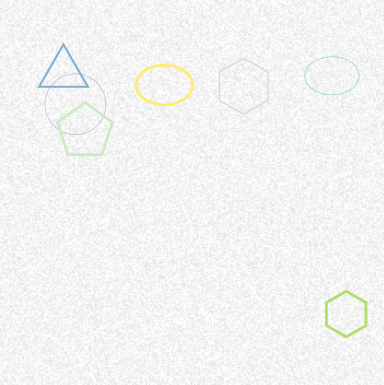[{"shape": "oval", "thickness": 0.5, "radius": 0.35, "center": [0.862, 0.803]}, {"shape": "circle", "thickness": 0.5, "radius": 0.4, "center": [0.196, 0.729]}, {"shape": "triangle", "thickness": 1.5, "radius": 0.37, "center": [0.165, 0.811]}, {"shape": "hexagon", "thickness": 2, "radius": 0.3, "center": [0.899, 0.184]}, {"shape": "hexagon", "thickness": 1, "radius": 0.37, "center": [0.633, 0.776]}, {"shape": "pentagon", "thickness": 2, "radius": 0.37, "center": [0.221, 0.659]}, {"shape": "oval", "thickness": 2, "radius": 0.37, "center": [0.427, 0.779]}]